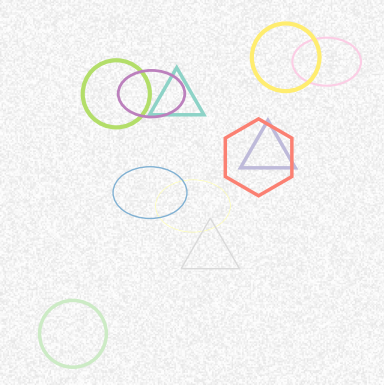[{"shape": "triangle", "thickness": 2.5, "radius": 0.41, "center": [0.459, 0.743]}, {"shape": "oval", "thickness": 0.5, "radius": 0.49, "center": [0.501, 0.465]}, {"shape": "triangle", "thickness": 2.5, "radius": 0.41, "center": [0.696, 0.605]}, {"shape": "hexagon", "thickness": 2.5, "radius": 0.5, "center": [0.672, 0.591]}, {"shape": "oval", "thickness": 1, "radius": 0.48, "center": [0.39, 0.5]}, {"shape": "circle", "thickness": 3, "radius": 0.44, "center": [0.302, 0.756]}, {"shape": "oval", "thickness": 1.5, "radius": 0.45, "center": [0.849, 0.84]}, {"shape": "triangle", "thickness": 1, "radius": 0.44, "center": [0.546, 0.346]}, {"shape": "oval", "thickness": 2, "radius": 0.43, "center": [0.393, 0.757]}, {"shape": "circle", "thickness": 2.5, "radius": 0.43, "center": [0.189, 0.133]}, {"shape": "circle", "thickness": 3, "radius": 0.44, "center": [0.742, 0.851]}]